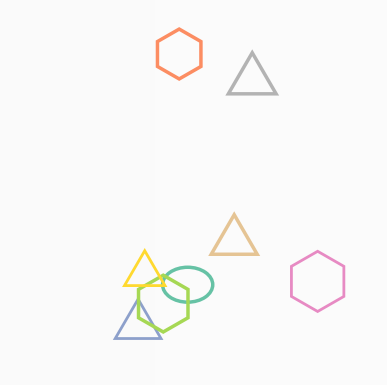[{"shape": "oval", "thickness": 2.5, "radius": 0.32, "center": [0.484, 0.261]}, {"shape": "hexagon", "thickness": 2.5, "radius": 0.32, "center": [0.462, 0.86]}, {"shape": "triangle", "thickness": 2, "radius": 0.34, "center": [0.356, 0.155]}, {"shape": "hexagon", "thickness": 2, "radius": 0.39, "center": [0.82, 0.269]}, {"shape": "hexagon", "thickness": 2.5, "radius": 0.37, "center": [0.421, 0.211]}, {"shape": "triangle", "thickness": 2, "radius": 0.3, "center": [0.374, 0.288]}, {"shape": "triangle", "thickness": 2.5, "radius": 0.34, "center": [0.604, 0.374]}, {"shape": "triangle", "thickness": 2.5, "radius": 0.36, "center": [0.651, 0.792]}]